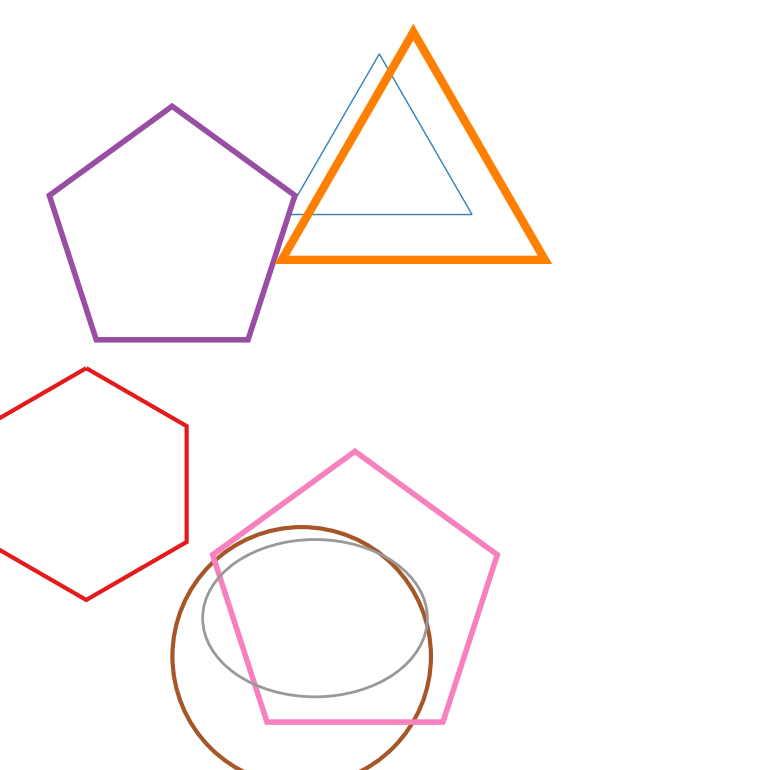[{"shape": "hexagon", "thickness": 1.5, "radius": 0.75, "center": [0.112, 0.371]}, {"shape": "triangle", "thickness": 0.5, "radius": 0.7, "center": [0.493, 0.791]}, {"shape": "pentagon", "thickness": 2, "radius": 0.84, "center": [0.224, 0.694]}, {"shape": "triangle", "thickness": 3, "radius": 0.99, "center": [0.537, 0.761]}, {"shape": "circle", "thickness": 1.5, "radius": 0.84, "center": [0.392, 0.148]}, {"shape": "pentagon", "thickness": 2, "radius": 0.97, "center": [0.461, 0.219]}, {"shape": "oval", "thickness": 1, "radius": 0.73, "center": [0.409, 0.197]}]